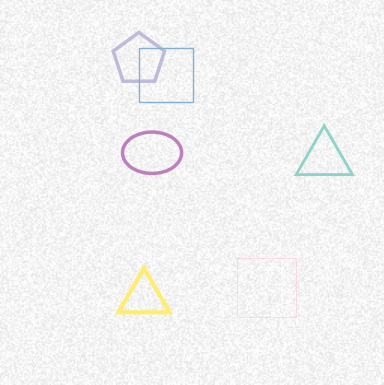[{"shape": "triangle", "thickness": 2, "radius": 0.42, "center": [0.842, 0.589]}, {"shape": "pentagon", "thickness": 2.5, "radius": 0.35, "center": [0.361, 0.846]}, {"shape": "square", "thickness": 1, "radius": 0.35, "center": [0.431, 0.805]}, {"shape": "square", "thickness": 0.5, "radius": 0.38, "center": [0.692, 0.253]}, {"shape": "oval", "thickness": 2.5, "radius": 0.38, "center": [0.395, 0.603]}, {"shape": "triangle", "thickness": 3, "radius": 0.38, "center": [0.374, 0.227]}]